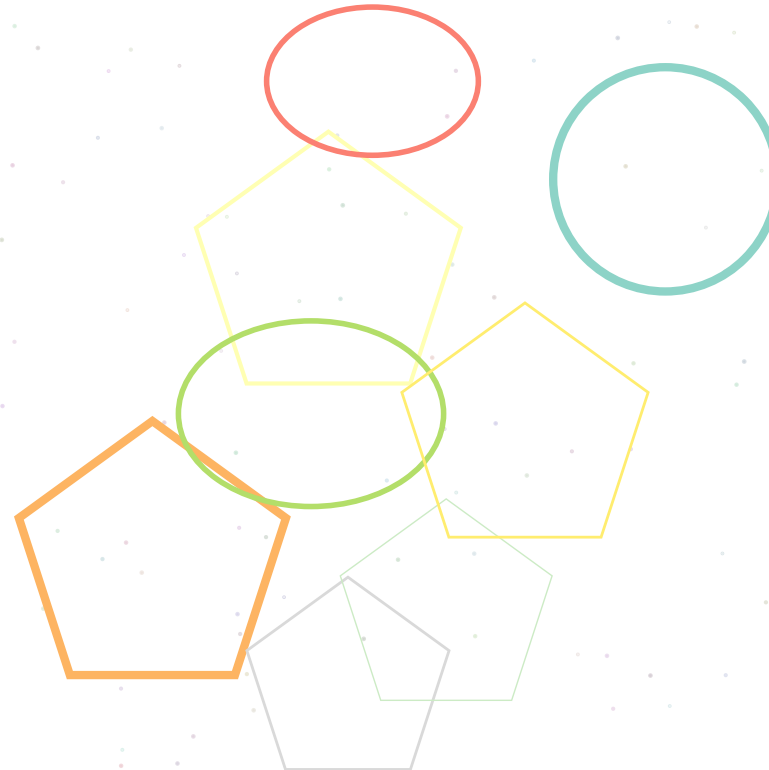[{"shape": "circle", "thickness": 3, "radius": 0.73, "center": [0.864, 0.767]}, {"shape": "pentagon", "thickness": 1.5, "radius": 0.9, "center": [0.426, 0.648]}, {"shape": "oval", "thickness": 2, "radius": 0.69, "center": [0.484, 0.895]}, {"shape": "pentagon", "thickness": 3, "radius": 0.91, "center": [0.198, 0.271]}, {"shape": "oval", "thickness": 2, "radius": 0.86, "center": [0.404, 0.463]}, {"shape": "pentagon", "thickness": 1, "radius": 0.69, "center": [0.452, 0.112]}, {"shape": "pentagon", "thickness": 0.5, "radius": 0.72, "center": [0.579, 0.207]}, {"shape": "pentagon", "thickness": 1, "radius": 0.84, "center": [0.682, 0.438]}]